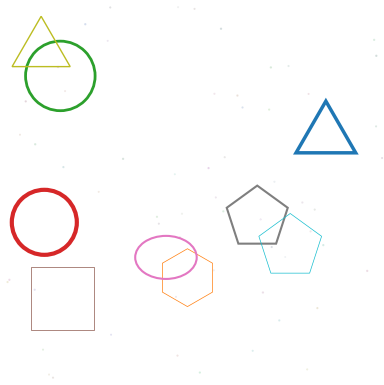[{"shape": "triangle", "thickness": 2.5, "radius": 0.45, "center": [0.846, 0.648]}, {"shape": "hexagon", "thickness": 0.5, "radius": 0.38, "center": [0.487, 0.279]}, {"shape": "circle", "thickness": 2, "radius": 0.45, "center": [0.157, 0.803]}, {"shape": "circle", "thickness": 3, "radius": 0.42, "center": [0.115, 0.423]}, {"shape": "square", "thickness": 0.5, "radius": 0.41, "center": [0.163, 0.225]}, {"shape": "oval", "thickness": 1.5, "radius": 0.4, "center": [0.431, 0.331]}, {"shape": "pentagon", "thickness": 1.5, "radius": 0.42, "center": [0.668, 0.435]}, {"shape": "triangle", "thickness": 1, "radius": 0.44, "center": [0.107, 0.871]}, {"shape": "pentagon", "thickness": 0.5, "radius": 0.43, "center": [0.754, 0.36]}]